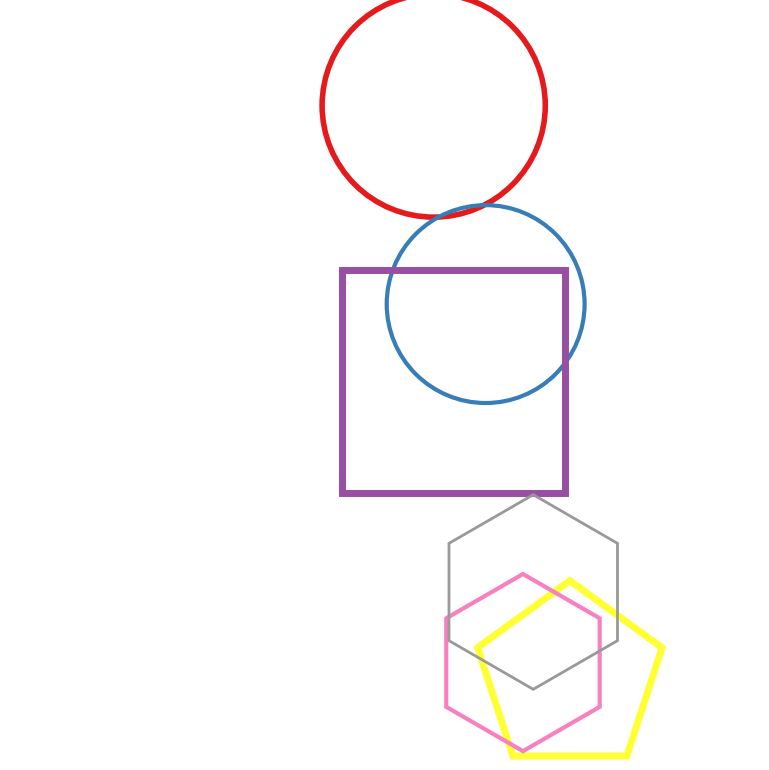[{"shape": "circle", "thickness": 2, "radius": 0.72, "center": [0.563, 0.863]}, {"shape": "circle", "thickness": 1.5, "radius": 0.64, "center": [0.631, 0.605]}, {"shape": "square", "thickness": 2.5, "radius": 0.72, "center": [0.589, 0.505]}, {"shape": "pentagon", "thickness": 2.5, "radius": 0.63, "center": [0.74, 0.12]}, {"shape": "hexagon", "thickness": 1.5, "radius": 0.58, "center": [0.679, 0.14]}, {"shape": "hexagon", "thickness": 1, "radius": 0.63, "center": [0.692, 0.231]}]